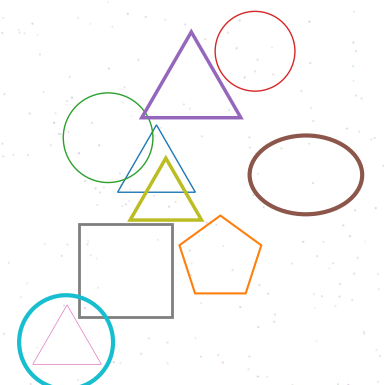[{"shape": "triangle", "thickness": 1, "radius": 0.58, "center": [0.406, 0.559]}, {"shape": "pentagon", "thickness": 1.5, "radius": 0.56, "center": [0.572, 0.328]}, {"shape": "circle", "thickness": 1, "radius": 0.58, "center": [0.281, 0.642]}, {"shape": "circle", "thickness": 1, "radius": 0.52, "center": [0.662, 0.867]}, {"shape": "triangle", "thickness": 2.5, "radius": 0.74, "center": [0.497, 0.769]}, {"shape": "oval", "thickness": 3, "radius": 0.73, "center": [0.795, 0.546]}, {"shape": "triangle", "thickness": 0.5, "radius": 0.51, "center": [0.174, 0.105]}, {"shape": "square", "thickness": 2, "radius": 0.6, "center": [0.327, 0.297]}, {"shape": "triangle", "thickness": 2.5, "radius": 0.54, "center": [0.431, 0.482]}, {"shape": "circle", "thickness": 3, "radius": 0.61, "center": [0.172, 0.111]}]